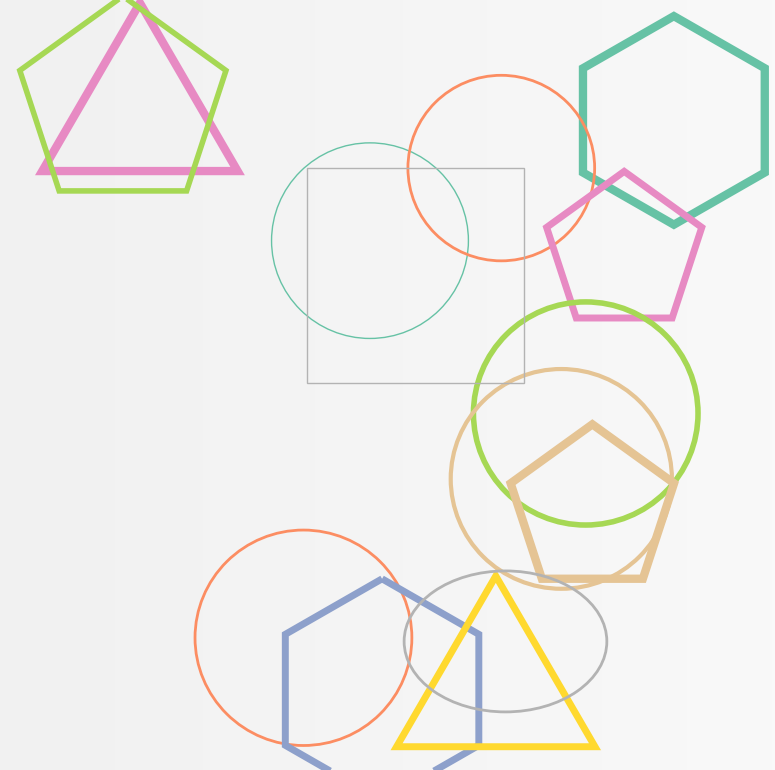[{"shape": "hexagon", "thickness": 3, "radius": 0.68, "center": [0.87, 0.844]}, {"shape": "circle", "thickness": 0.5, "radius": 0.64, "center": [0.477, 0.687]}, {"shape": "circle", "thickness": 1, "radius": 0.7, "center": [0.392, 0.172]}, {"shape": "circle", "thickness": 1, "radius": 0.6, "center": [0.647, 0.782]}, {"shape": "hexagon", "thickness": 2.5, "radius": 0.72, "center": [0.493, 0.104]}, {"shape": "pentagon", "thickness": 2.5, "radius": 0.53, "center": [0.805, 0.672]}, {"shape": "triangle", "thickness": 3, "radius": 0.73, "center": [0.181, 0.851]}, {"shape": "pentagon", "thickness": 2, "radius": 0.7, "center": [0.159, 0.865]}, {"shape": "circle", "thickness": 2, "radius": 0.72, "center": [0.756, 0.463]}, {"shape": "triangle", "thickness": 2.5, "radius": 0.74, "center": [0.64, 0.104]}, {"shape": "circle", "thickness": 1.5, "radius": 0.71, "center": [0.724, 0.378]}, {"shape": "pentagon", "thickness": 3, "radius": 0.55, "center": [0.764, 0.338]}, {"shape": "square", "thickness": 0.5, "radius": 0.7, "center": [0.536, 0.643]}, {"shape": "oval", "thickness": 1, "radius": 0.65, "center": [0.652, 0.167]}]